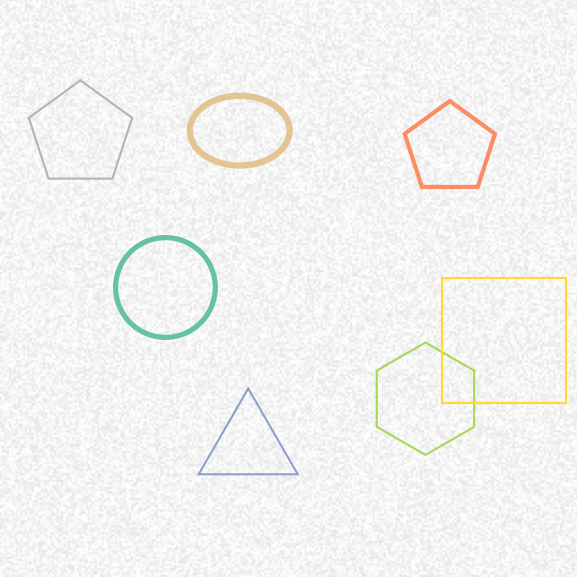[{"shape": "circle", "thickness": 2.5, "radius": 0.43, "center": [0.286, 0.501]}, {"shape": "pentagon", "thickness": 2, "radius": 0.41, "center": [0.779, 0.742]}, {"shape": "triangle", "thickness": 1, "radius": 0.5, "center": [0.43, 0.227]}, {"shape": "hexagon", "thickness": 1, "radius": 0.49, "center": [0.737, 0.309]}, {"shape": "square", "thickness": 1, "radius": 0.54, "center": [0.873, 0.41]}, {"shape": "oval", "thickness": 3, "radius": 0.43, "center": [0.415, 0.773]}, {"shape": "pentagon", "thickness": 1, "radius": 0.47, "center": [0.139, 0.766]}]